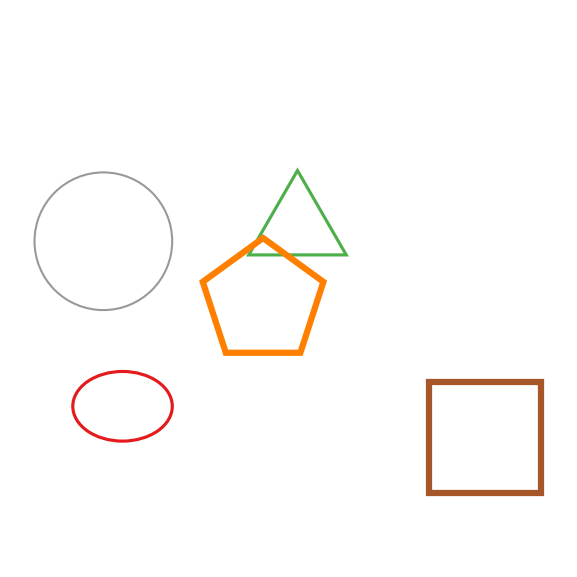[{"shape": "oval", "thickness": 1.5, "radius": 0.43, "center": [0.212, 0.296]}, {"shape": "triangle", "thickness": 1.5, "radius": 0.49, "center": [0.515, 0.606]}, {"shape": "pentagon", "thickness": 3, "radius": 0.55, "center": [0.456, 0.477]}, {"shape": "square", "thickness": 3, "radius": 0.48, "center": [0.84, 0.241]}, {"shape": "circle", "thickness": 1, "radius": 0.6, "center": [0.179, 0.581]}]